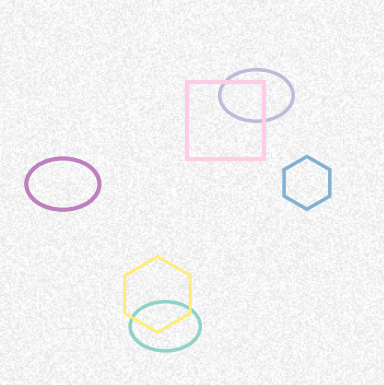[{"shape": "oval", "thickness": 2.5, "radius": 0.46, "center": [0.429, 0.152]}, {"shape": "oval", "thickness": 2.5, "radius": 0.48, "center": [0.666, 0.752]}, {"shape": "hexagon", "thickness": 2.5, "radius": 0.34, "center": [0.797, 0.525]}, {"shape": "square", "thickness": 3, "radius": 0.5, "center": [0.585, 0.687]}, {"shape": "oval", "thickness": 3, "radius": 0.48, "center": [0.163, 0.522]}, {"shape": "hexagon", "thickness": 2, "radius": 0.49, "center": [0.409, 0.235]}]